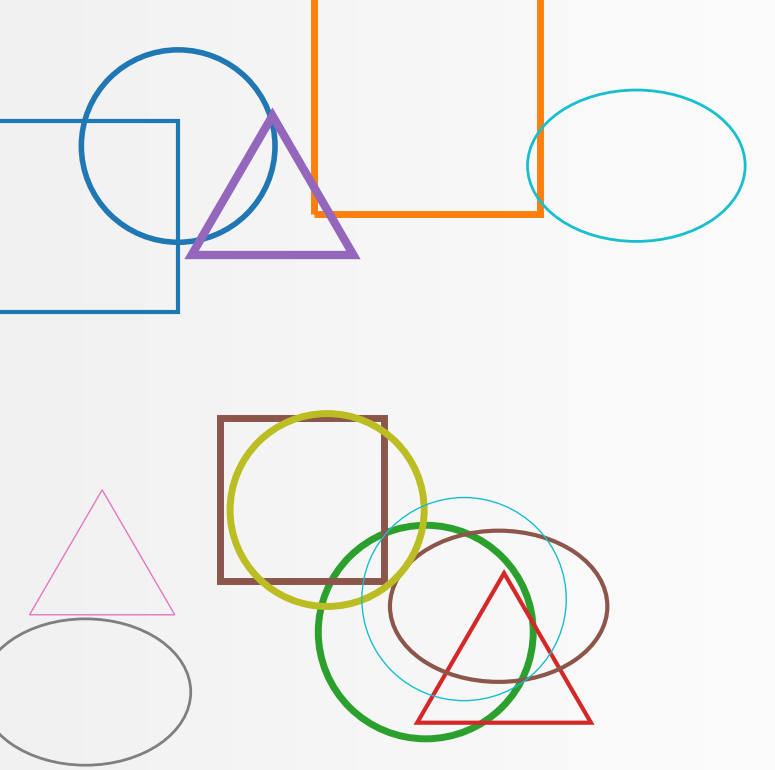[{"shape": "circle", "thickness": 2, "radius": 0.62, "center": [0.23, 0.81]}, {"shape": "square", "thickness": 1.5, "radius": 0.62, "center": [0.106, 0.719]}, {"shape": "square", "thickness": 2.5, "radius": 0.73, "center": [0.551, 0.868]}, {"shape": "circle", "thickness": 2.5, "radius": 0.69, "center": [0.549, 0.179]}, {"shape": "triangle", "thickness": 1.5, "radius": 0.65, "center": [0.65, 0.126]}, {"shape": "triangle", "thickness": 3, "radius": 0.6, "center": [0.352, 0.729]}, {"shape": "oval", "thickness": 1.5, "radius": 0.7, "center": [0.643, 0.213]}, {"shape": "square", "thickness": 2.5, "radius": 0.53, "center": [0.39, 0.351]}, {"shape": "triangle", "thickness": 0.5, "radius": 0.54, "center": [0.132, 0.256]}, {"shape": "oval", "thickness": 1, "radius": 0.68, "center": [0.11, 0.101]}, {"shape": "circle", "thickness": 2.5, "radius": 0.63, "center": [0.422, 0.338]}, {"shape": "circle", "thickness": 0.5, "radius": 0.66, "center": [0.599, 0.222]}, {"shape": "oval", "thickness": 1, "radius": 0.7, "center": [0.821, 0.785]}]